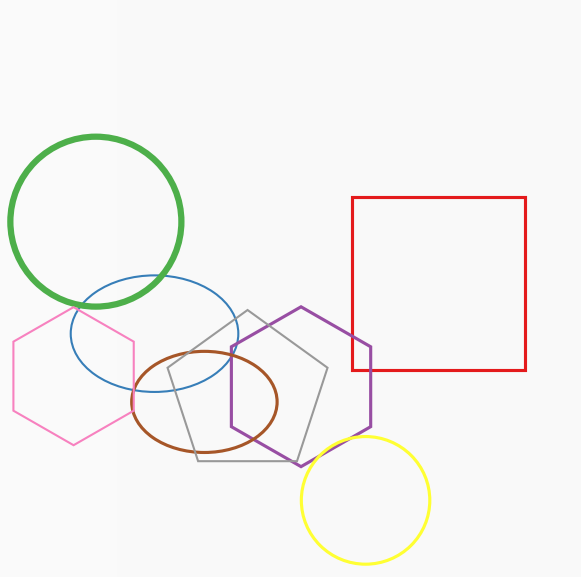[{"shape": "square", "thickness": 1.5, "radius": 0.75, "center": [0.754, 0.508]}, {"shape": "oval", "thickness": 1, "radius": 0.72, "center": [0.266, 0.421]}, {"shape": "circle", "thickness": 3, "radius": 0.74, "center": [0.165, 0.615]}, {"shape": "hexagon", "thickness": 1.5, "radius": 0.69, "center": [0.518, 0.329]}, {"shape": "circle", "thickness": 1.5, "radius": 0.55, "center": [0.629, 0.133]}, {"shape": "oval", "thickness": 1.5, "radius": 0.63, "center": [0.352, 0.303]}, {"shape": "hexagon", "thickness": 1, "radius": 0.6, "center": [0.127, 0.348]}, {"shape": "pentagon", "thickness": 1, "radius": 0.72, "center": [0.426, 0.318]}]